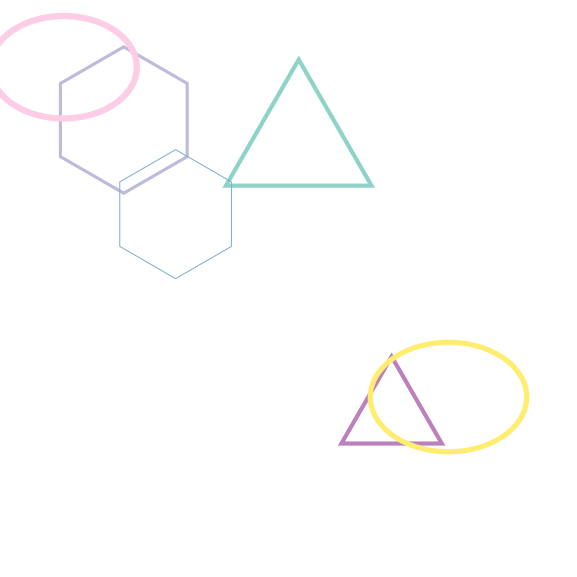[{"shape": "triangle", "thickness": 2, "radius": 0.73, "center": [0.517, 0.75]}, {"shape": "hexagon", "thickness": 1.5, "radius": 0.63, "center": [0.214, 0.791]}, {"shape": "hexagon", "thickness": 0.5, "radius": 0.56, "center": [0.304, 0.628]}, {"shape": "oval", "thickness": 3, "radius": 0.63, "center": [0.11, 0.883]}, {"shape": "triangle", "thickness": 2, "radius": 0.5, "center": [0.678, 0.281]}, {"shape": "oval", "thickness": 2.5, "radius": 0.68, "center": [0.777, 0.312]}]